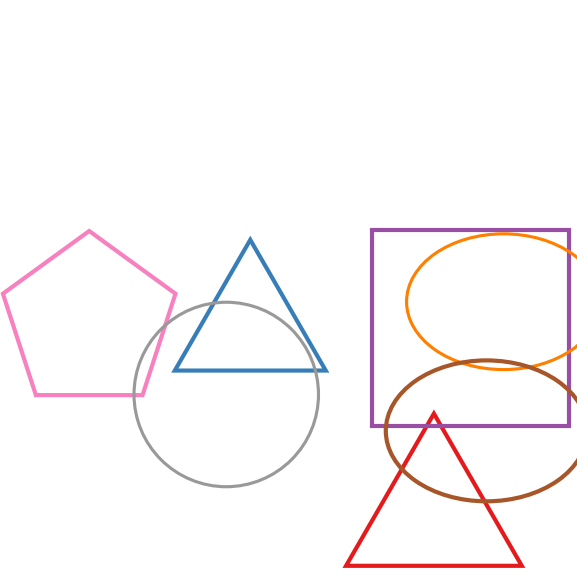[{"shape": "triangle", "thickness": 2, "radius": 0.88, "center": [0.751, 0.107]}, {"shape": "triangle", "thickness": 2, "radius": 0.75, "center": [0.433, 0.433]}, {"shape": "square", "thickness": 2, "radius": 0.85, "center": [0.815, 0.431]}, {"shape": "oval", "thickness": 1.5, "radius": 0.84, "center": [0.872, 0.477]}, {"shape": "oval", "thickness": 2, "radius": 0.87, "center": [0.842, 0.253]}, {"shape": "pentagon", "thickness": 2, "radius": 0.79, "center": [0.154, 0.442]}, {"shape": "circle", "thickness": 1.5, "radius": 0.8, "center": [0.392, 0.316]}]